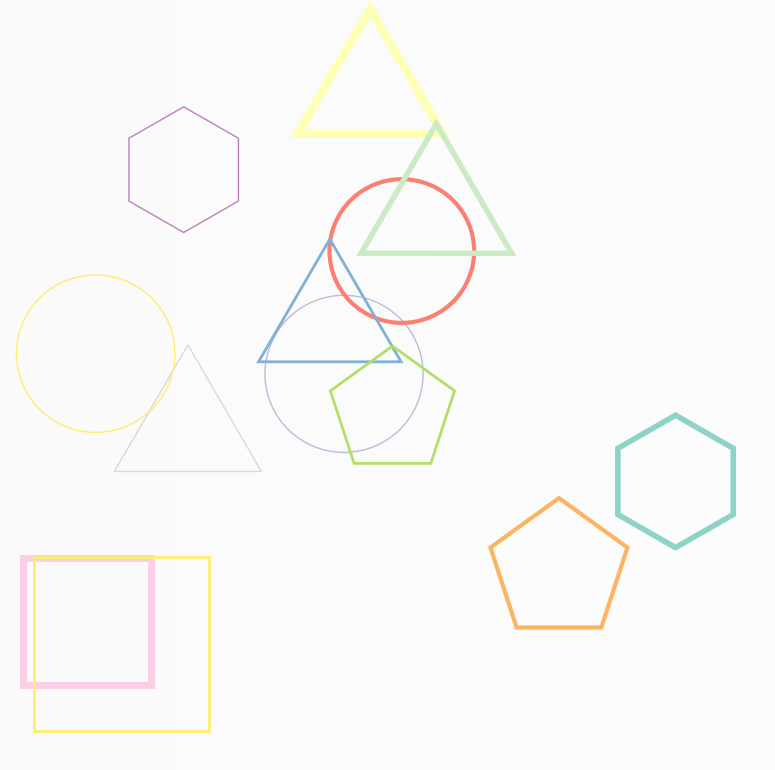[{"shape": "hexagon", "thickness": 2, "radius": 0.43, "center": [0.872, 0.375]}, {"shape": "triangle", "thickness": 3, "radius": 0.54, "center": [0.478, 0.881]}, {"shape": "circle", "thickness": 0.5, "radius": 0.51, "center": [0.444, 0.514]}, {"shape": "circle", "thickness": 1.5, "radius": 0.47, "center": [0.518, 0.674]}, {"shape": "triangle", "thickness": 1, "radius": 0.53, "center": [0.426, 0.583]}, {"shape": "pentagon", "thickness": 1.5, "radius": 0.46, "center": [0.721, 0.26]}, {"shape": "pentagon", "thickness": 1, "radius": 0.42, "center": [0.506, 0.466]}, {"shape": "square", "thickness": 2.5, "radius": 0.41, "center": [0.112, 0.193]}, {"shape": "triangle", "thickness": 0.5, "radius": 0.55, "center": [0.242, 0.442]}, {"shape": "hexagon", "thickness": 0.5, "radius": 0.41, "center": [0.237, 0.78]}, {"shape": "triangle", "thickness": 2, "radius": 0.56, "center": [0.563, 0.727]}, {"shape": "circle", "thickness": 0.5, "radius": 0.51, "center": [0.123, 0.541]}, {"shape": "square", "thickness": 1, "radius": 0.56, "center": [0.157, 0.164]}]